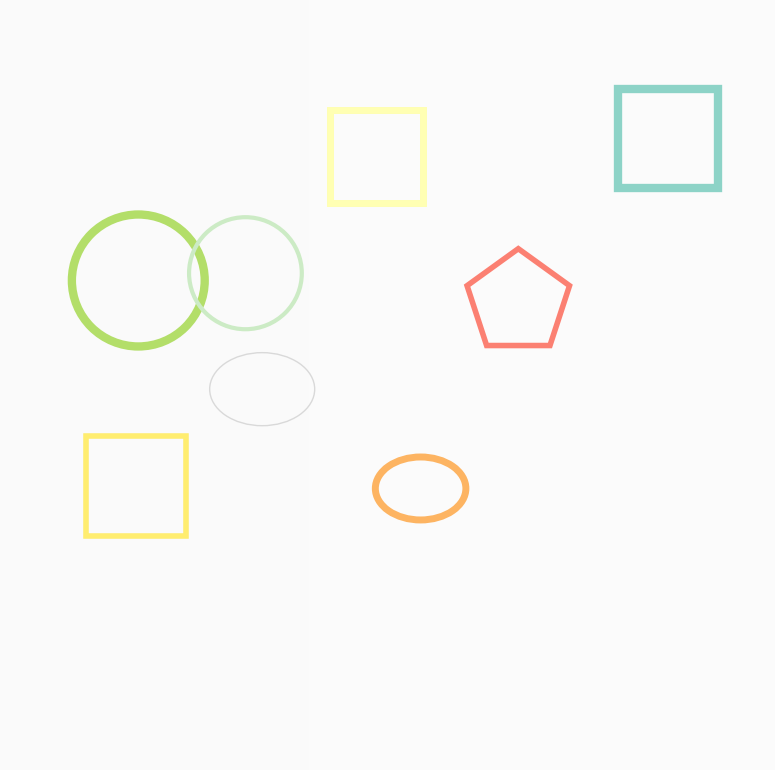[{"shape": "square", "thickness": 3, "radius": 0.32, "center": [0.862, 0.82]}, {"shape": "square", "thickness": 2.5, "radius": 0.3, "center": [0.486, 0.796]}, {"shape": "pentagon", "thickness": 2, "radius": 0.35, "center": [0.669, 0.607]}, {"shape": "oval", "thickness": 2.5, "radius": 0.29, "center": [0.543, 0.366]}, {"shape": "circle", "thickness": 3, "radius": 0.43, "center": [0.178, 0.636]}, {"shape": "oval", "thickness": 0.5, "radius": 0.34, "center": [0.338, 0.495]}, {"shape": "circle", "thickness": 1.5, "radius": 0.36, "center": [0.317, 0.645]}, {"shape": "square", "thickness": 2, "radius": 0.32, "center": [0.175, 0.369]}]